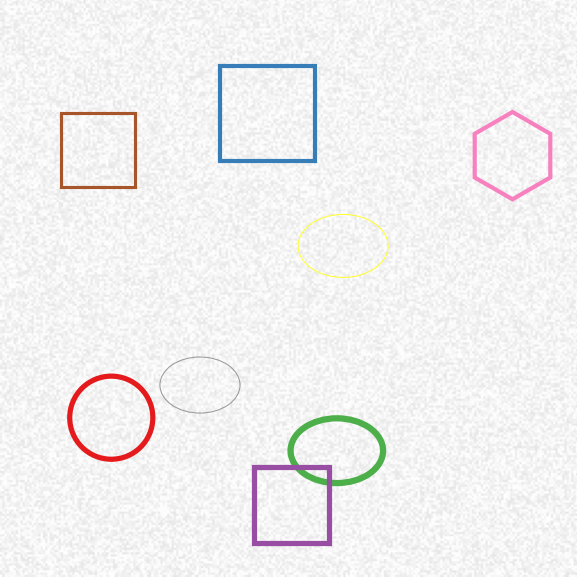[{"shape": "circle", "thickness": 2.5, "radius": 0.36, "center": [0.193, 0.276]}, {"shape": "square", "thickness": 2, "radius": 0.41, "center": [0.463, 0.802]}, {"shape": "oval", "thickness": 3, "radius": 0.4, "center": [0.583, 0.219]}, {"shape": "square", "thickness": 2.5, "radius": 0.33, "center": [0.505, 0.125]}, {"shape": "oval", "thickness": 0.5, "radius": 0.39, "center": [0.594, 0.573]}, {"shape": "square", "thickness": 1.5, "radius": 0.32, "center": [0.17, 0.74]}, {"shape": "hexagon", "thickness": 2, "radius": 0.38, "center": [0.887, 0.73]}, {"shape": "oval", "thickness": 0.5, "radius": 0.35, "center": [0.346, 0.332]}]